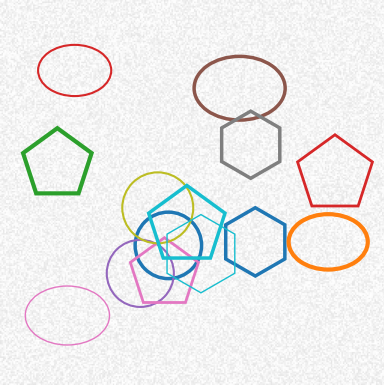[{"shape": "hexagon", "thickness": 2.5, "radius": 0.44, "center": [0.663, 0.372]}, {"shape": "circle", "thickness": 2.5, "radius": 0.43, "center": [0.437, 0.363]}, {"shape": "oval", "thickness": 3, "radius": 0.51, "center": [0.852, 0.372]}, {"shape": "pentagon", "thickness": 3, "radius": 0.47, "center": [0.149, 0.573]}, {"shape": "oval", "thickness": 1.5, "radius": 0.48, "center": [0.194, 0.817]}, {"shape": "pentagon", "thickness": 2, "radius": 0.51, "center": [0.87, 0.548]}, {"shape": "circle", "thickness": 1.5, "radius": 0.44, "center": [0.364, 0.29]}, {"shape": "oval", "thickness": 2.5, "radius": 0.59, "center": [0.622, 0.771]}, {"shape": "oval", "thickness": 1, "radius": 0.55, "center": [0.175, 0.181]}, {"shape": "pentagon", "thickness": 2, "radius": 0.47, "center": [0.427, 0.29]}, {"shape": "hexagon", "thickness": 2.5, "radius": 0.44, "center": [0.651, 0.624]}, {"shape": "circle", "thickness": 1.5, "radius": 0.46, "center": [0.41, 0.46]}, {"shape": "hexagon", "thickness": 1, "radius": 0.51, "center": [0.522, 0.341]}, {"shape": "pentagon", "thickness": 2.5, "radius": 0.52, "center": [0.485, 0.414]}]